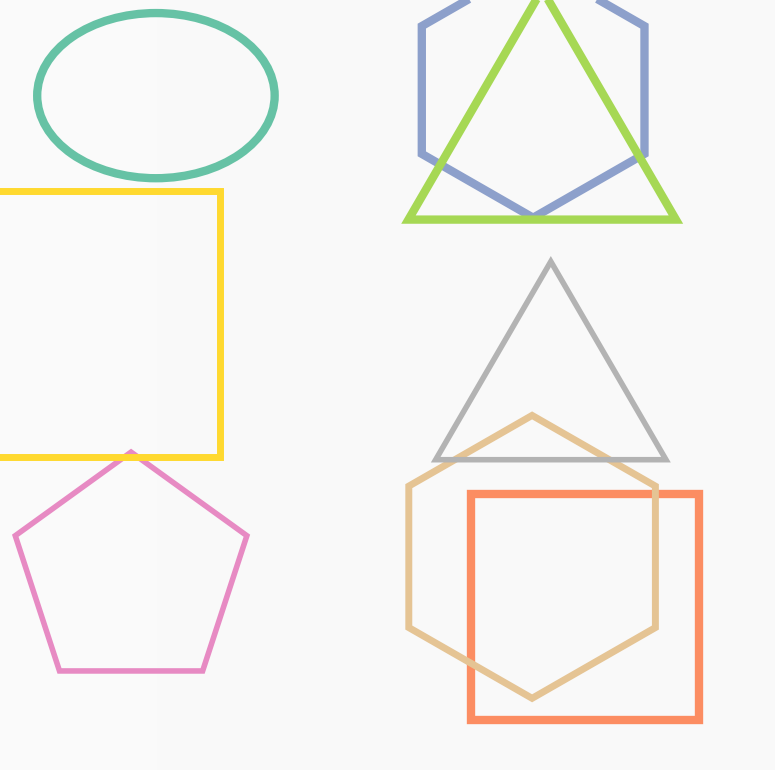[{"shape": "oval", "thickness": 3, "radius": 0.77, "center": [0.201, 0.876]}, {"shape": "square", "thickness": 3, "radius": 0.73, "center": [0.755, 0.211]}, {"shape": "hexagon", "thickness": 3, "radius": 0.83, "center": [0.688, 0.883]}, {"shape": "pentagon", "thickness": 2, "radius": 0.79, "center": [0.169, 0.256]}, {"shape": "triangle", "thickness": 3, "radius": 1.0, "center": [0.7, 0.814]}, {"shape": "square", "thickness": 2.5, "radius": 0.86, "center": [0.111, 0.579]}, {"shape": "hexagon", "thickness": 2.5, "radius": 0.92, "center": [0.687, 0.277]}, {"shape": "triangle", "thickness": 2, "radius": 0.86, "center": [0.711, 0.489]}]